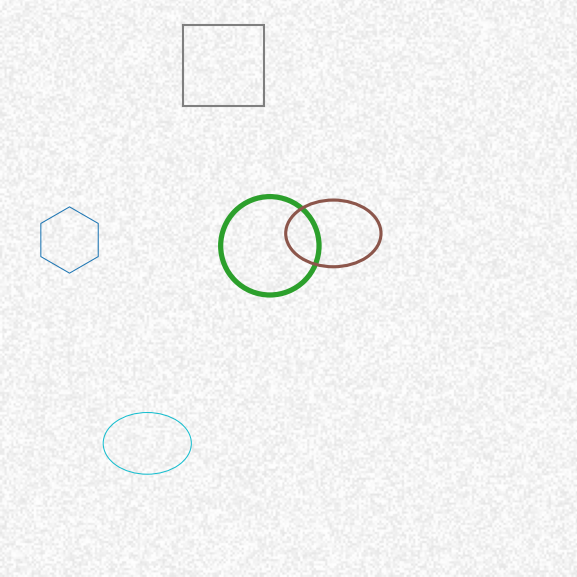[{"shape": "hexagon", "thickness": 0.5, "radius": 0.29, "center": [0.12, 0.584]}, {"shape": "circle", "thickness": 2.5, "radius": 0.43, "center": [0.467, 0.574]}, {"shape": "oval", "thickness": 1.5, "radius": 0.41, "center": [0.577, 0.595]}, {"shape": "square", "thickness": 1, "radius": 0.35, "center": [0.388, 0.885]}, {"shape": "oval", "thickness": 0.5, "radius": 0.38, "center": [0.255, 0.231]}]